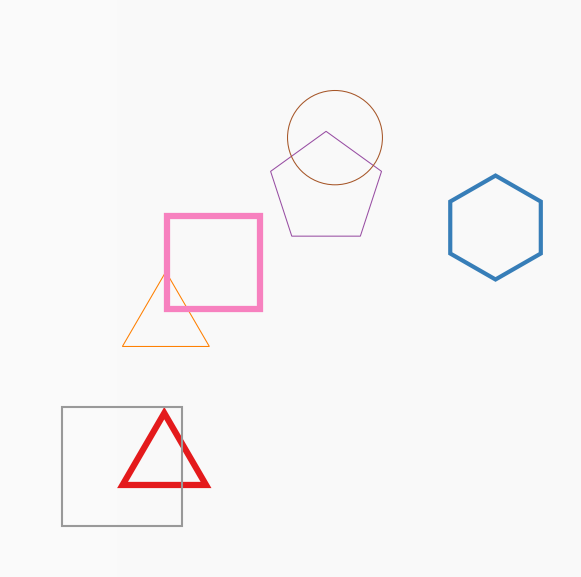[{"shape": "triangle", "thickness": 3, "radius": 0.41, "center": [0.283, 0.201]}, {"shape": "hexagon", "thickness": 2, "radius": 0.45, "center": [0.853, 0.605]}, {"shape": "pentagon", "thickness": 0.5, "radius": 0.5, "center": [0.561, 0.671]}, {"shape": "triangle", "thickness": 0.5, "radius": 0.43, "center": [0.285, 0.442]}, {"shape": "circle", "thickness": 0.5, "radius": 0.41, "center": [0.576, 0.761]}, {"shape": "square", "thickness": 3, "radius": 0.4, "center": [0.367, 0.545]}, {"shape": "square", "thickness": 1, "radius": 0.52, "center": [0.21, 0.191]}]